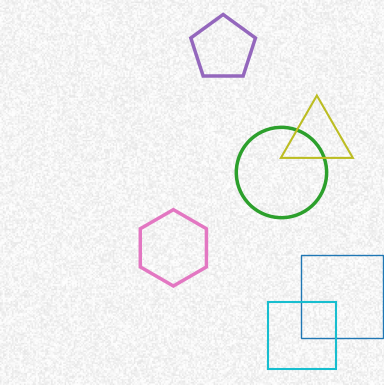[{"shape": "square", "thickness": 1, "radius": 0.54, "center": [0.888, 0.229]}, {"shape": "circle", "thickness": 2.5, "radius": 0.59, "center": [0.731, 0.552]}, {"shape": "pentagon", "thickness": 2.5, "radius": 0.44, "center": [0.58, 0.874]}, {"shape": "hexagon", "thickness": 2.5, "radius": 0.5, "center": [0.45, 0.356]}, {"shape": "triangle", "thickness": 1.5, "radius": 0.54, "center": [0.823, 0.644]}, {"shape": "square", "thickness": 1.5, "radius": 0.44, "center": [0.784, 0.129]}]